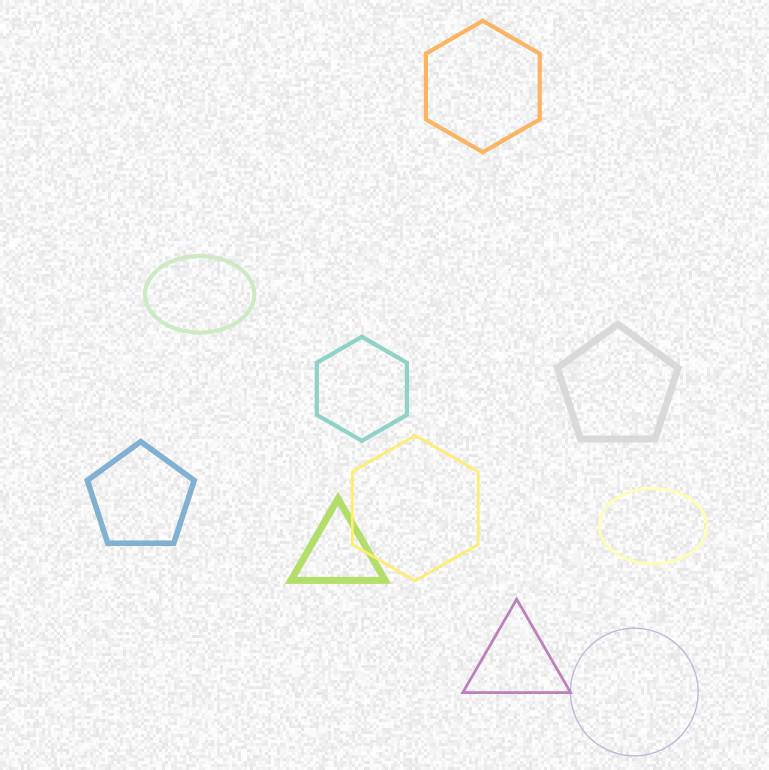[{"shape": "hexagon", "thickness": 1.5, "radius": 0.34, "center": [0.47, 0.495]}, {"shape": "oval", "thickness": 1, "radius": 0.35, "center": [0.848, 0.317]}, {"shape": "circle", "thickness": 0.5, "radius": 0.41, "center": [0.824, 0.101]}, {"shape": "pentagon", "thickness": 2, "radius": 0.36, "center": [0.183, 0.354]}, {"shape": "hexagon", "thickness": 1.5, "radius": 0.43, "center": [0.627, 0.888]}, {"shape": "triangle", "thickness": 2.5, "radius": 0.35, "center": [0.439, 0.282]}, {"shape": "pentagon", "thickness": 2.5, "radius": 0.41, "center": [0.802, 0.497]}, {"shape": "triangle", "thickness": 1, "radius": 0.4, "center": [0.671, 0.141]}, {"shape": "oval", "thickness": 1.5, "radius": 0.35, "center": [0.259, 0.618]}, {"shape": "hexagon", "thickness": 1, "radius": 0.47, "center": [0.539, 0.34]}]